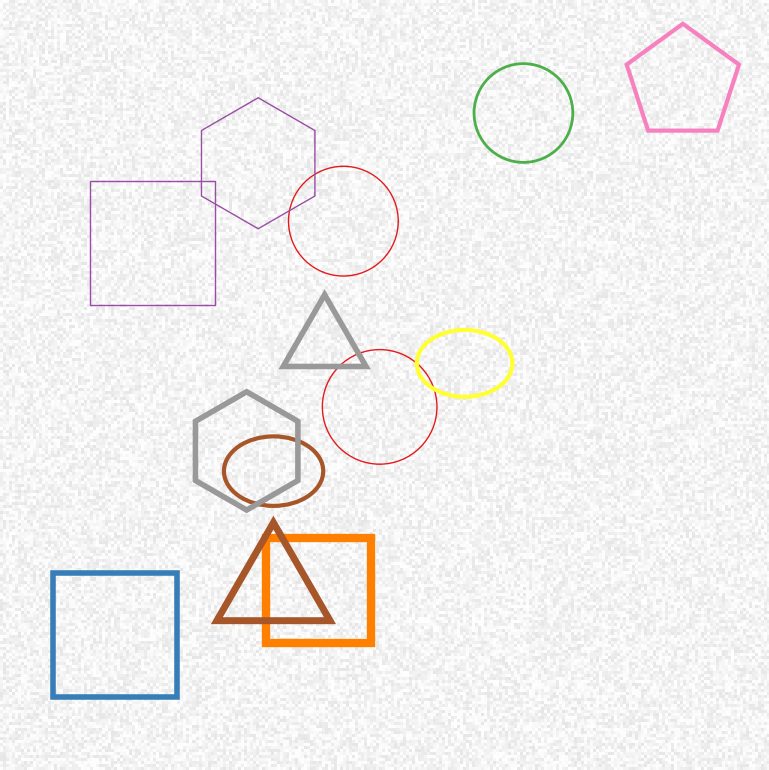[{"shape": "circle", "thickness": 0.5, "radius": 0.36, "center": [0.446, 0.713]}, {"shape": "circle", "thickness": 0.5, "radius": 0.37, "center": [0.493, 0.472]}, {"shape": "square", "thickness": 2, "radius": 0.4, "center": [0.15, 0.175]}, {"shape": "circle", "thickness": 1, "radius": 0.32, "center": [0.68, 0.853]}, {"shape": "hexagon", "thickness": 0.5, "radius": 0.43, "center": [0.335, 0.788]}, {"shape": "square", "thickness": 0.5, "radius": 0.4, "center": [0.198, 0.685]}, {"shape": "square", "thickness": 3, "radius": 0.34, "center": [0.414, 0.233]}, {"shape": "oval", "thickness": 1.5, "radius": 0.31, "center": [0.603, 0.528]}, {"shape": "oval", "thickness": 1.5, "radius": 0.32, "center": [0.355, 0.388]}, {"shape": "triangle", "thickness": 2.5, "radius": 0.42, "center": [0.355, 0.236]}, {"shape": "pentagon", "thickness": 1.5, "radius": 0.38, "center": [0.887, 0.892]}, {"shape": "triangle", "thickness": 2, "radius": 0.31, "center": [0.422, 0.555]}, {"shape": "hexagon", "thickness": 2, "radius": 0.38, "center": [0.32, 0.414]}]